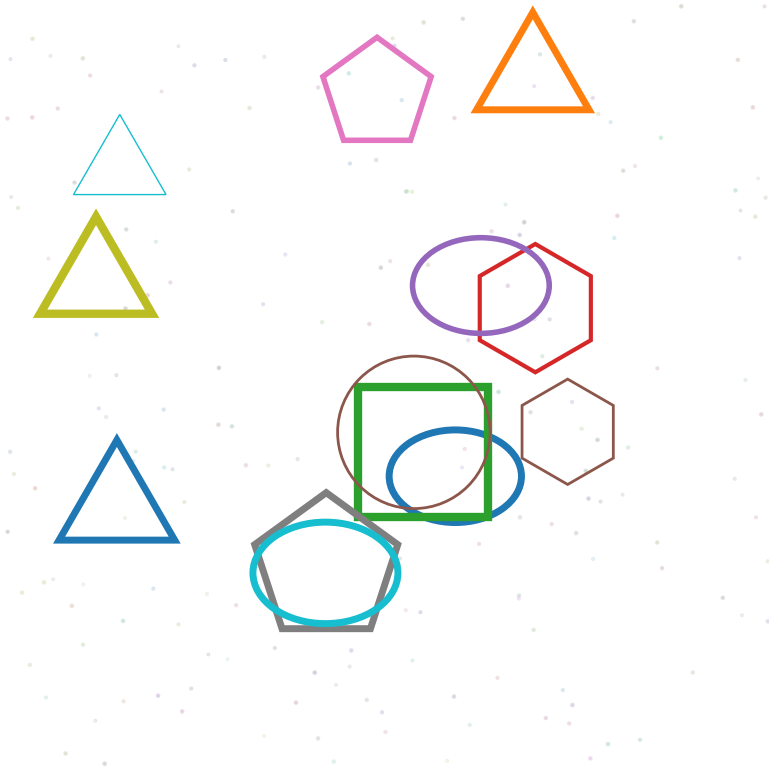[{"shape": "oval", "thickness": 2.5, "radius": 0.43, "center": [0.591, 0.382]}, {"shape": "triangle", "thickness": 2.5, "radius": 0.43, "center": [0.152, 0.342]}, {"shape": "triangle", "thickness": 2.5, "radius": 0.42, "center": [0.692, 0.9]}, {"shape": "square", "thickness": 3, "radius": 0.42, "center": [0.549, 0.413]}, {"shape": "hexagon", "thickness": 1.5, "radius": 0.42, "center": [0.695, 0.6]}, {"shape": "oval", "thickness": 2, "radius": 0.44, "center": [0.625, 0.629]}, {"shape": "hexagon", "thickness": 1, "radius": 0.34, "center": [0.737, 0.439]}, {"shape": "circle", "thickness": 1, "radius": 0.5, "center": [0.537, 0.439]}, {"shape": "pentagon", "thickness": 2, "radius": 0.37, "center": [0.49, 0.878]}, {"shape": "pentagon", "thickness": 2.5, "radius": 0.49, "center": [0.424, 0.263]}, {"shape": "triangle", "thickness": 3, "radius": 0.42, "center": [0.125, 0.635]}, {"shape": "oval", "thickness": 2.5, "radius": 0.47, "center": [0.423, 0.256]}, {"shape": "triangle", "thickness": 0.5, "radius": 0.35, "center": [0.156, 0.782]}]